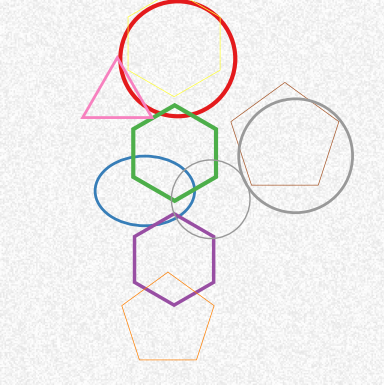[{"shape": "circle", "thickness": 3, "radius": 0.75, "center": [0.462, 0.847]}, {"shape": "oval", "thickness": 2, "radius": 0.65, "center": [0.376, 0.504]}, {"shape": "hexagon", "thickness": 3, "radius": 0.62, "center": [0.454, 0.602]}, {"shape": "hexagon", "thickness": 2.5, "radius": 0.59, "center": [0.452, 0.326]}, {"shape": "pentagon", "thickness": 0.5, "radius": 0.63, "center": [0.436, 0.167]}, {"shape": "hexagon", "thickness": 0.5, "radius": 0.69, "center": [0.452, 0.887]}, {"shape": "pentagon", "thickness": 0.5, "radius": 0.74, "center": [0.74, 0.638]}, {"shape": "triangle", "thickness": 2, "radius": 0.52, "center": [0.305, 0.747]}, {"shape": "circle", "thickness": 2, "radius": 0.74, "center": [0.768, 0.595]}, {"shape": "circle", "thickness": 1, "radius": 0.51, "center": [0.547, 0.482]}]